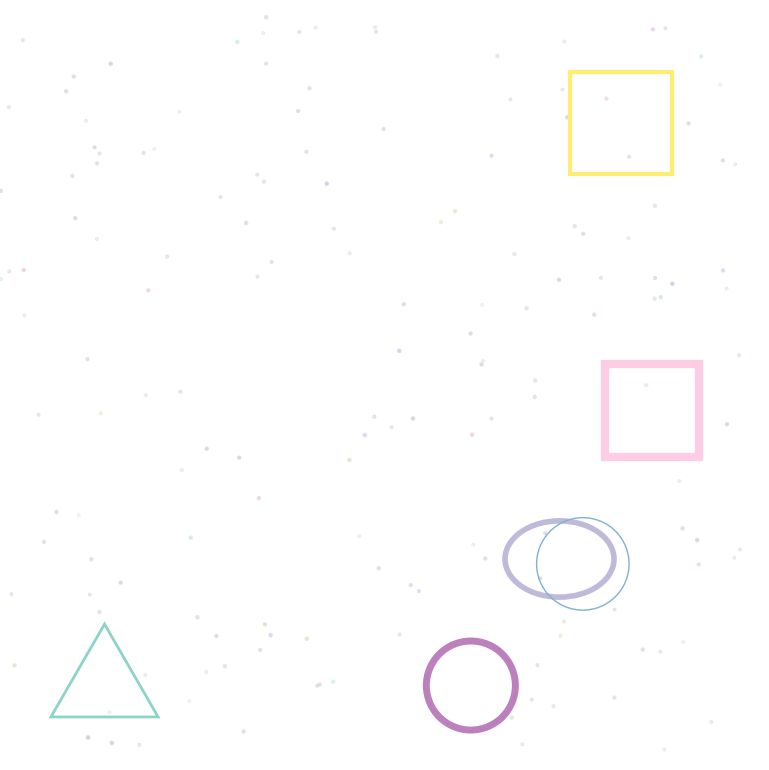[{"shape": "triangle", "thickness": 1, "radius": 0.4, "center": [0.136, 0.109]}, {"shape": "oval", "thickness": 2, "radius": 0.35, "center": [0.727, 0.274]}, {"shape": "circle", "thickness": 0.5, "radius": 0.3, "center": [0.757, 0.268]}, {"shape": "square", "thickness": 3, "radius": 0.3, "center": [0.847, 0.467]}, {"shape": "circle", "thickness": 2.5, "radius": 0.29, "center": [0.611, 0.11]}, {"shape": "square", "thickness": 1.5, "radius": 0.33, "center": [0.806, 0.84]}]